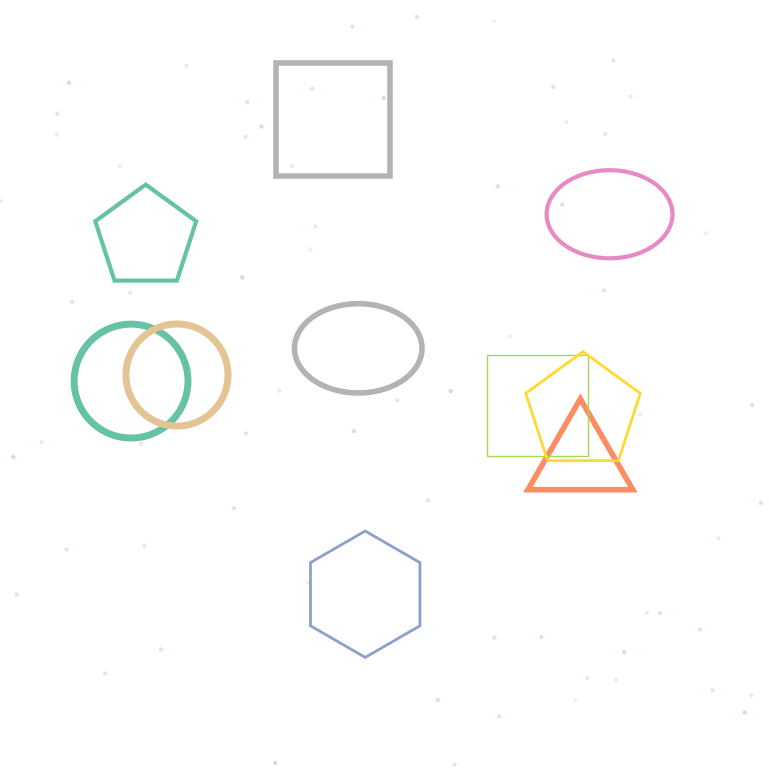[{"shape": "circle", "thickness": 2.5, "radius": 0.37, "center": [0.17, 0.505]}, {"shape": "pentagon", "thickness": 1.5, "radius": 0.34, "center": [0.189, 0.691]}, {"shape": "triangle", "thickness": 2, "radius": 0.39, "center": [0.754, 0.403]}, {"shape": "hexagon", "thickness": 1, "radius": 0.41, "center": [0.474, 0.228]}, {"shape": "oval", "thickness": 1.5, "radius": 0.41, "center": [0.792, 0.722]}, {"shape": "square", "thickness": 0.5, "radius": 0.33, "center": [0.698, 0.473]}, {"shape": "pentagon", "thickness": 1, "radius": 0.39, "center": [0.757, 0.465]}, {"shape": "circle", "thickness": 2.5, "radius": 0.33, "center": [0.23, 0.513]}, {"shape": "square", "thickness": 2, "radius": 0.37, "center": [0.433, 0.845]}, {"shape": "oval", "thickness": 2, "radius": 0.41, "center": [0.465, 0.548]}]